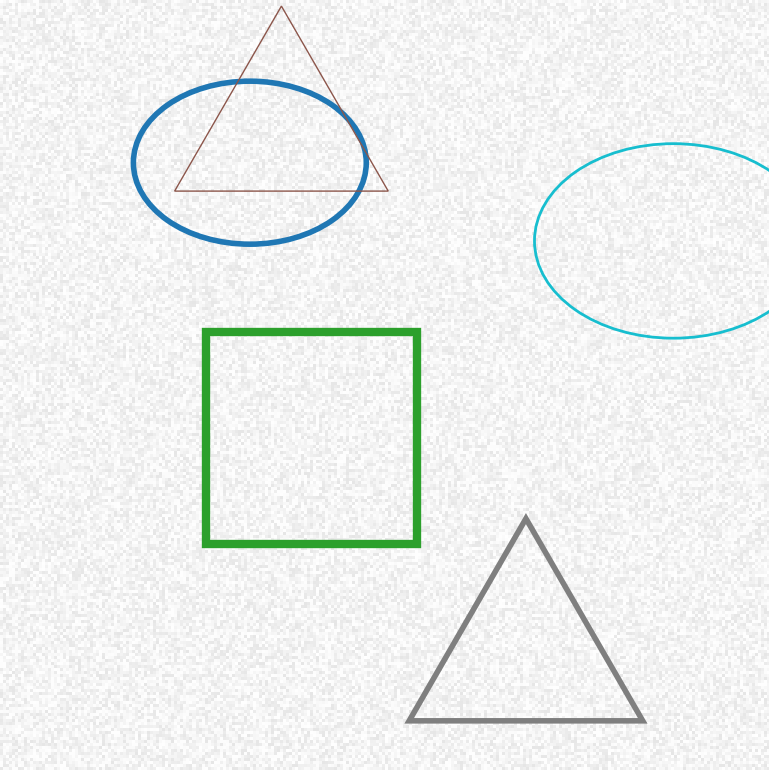[{"shape": "oval", "thickness": 2, "radius": 0.76, "center": [0.324, 0.789]}, {"shape": "square", "thickness": 3, "radius": 0.69, "center": [0.404, 0.431]}, {"shape": "triangle", "thickness": 0.5, "radius": 0.8, "center": [0.365, 0.832]}, {"shape": "triangle", "thickness": 2, "radius": 0.88, "center": [0.683, 0.151]}, {"shape": "oval", "thickness": 1, "radius": 0.9, "center": [0.875, 0.687]}]